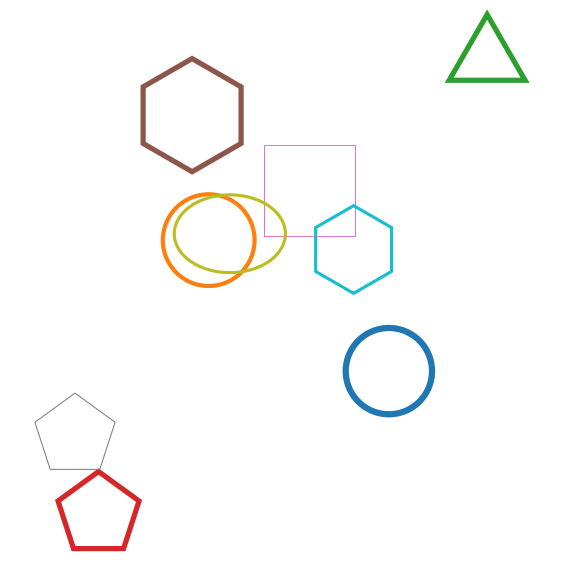[{"shape": "circle", "thickness": 3, "radius": 0.37, "center": [0.673, 0.356]}, {"shape": "circle", "thickness": 2, "radius": 0.4, "center": [0.361, 0.583]}, {"shape": "triangle", "thickness": 2.5, "radius": 0.38, "center": [0.843, 0.898]}, {"shape": "pentagon", "thickness": 2.5, "radius": 0.37, "center": [0.171, 0.109]}, {"shape": "hexagon", "thickness": 2.5, "radius": 0.49, "center": [0.333, 0.8]}, {"shape": "square", "thickness": 0.5, "radius": 0.4, "center": [0.536, 0.669]}, {"shape": "pentagon", "thickness": 0.5, "radius": 0.36, "center": [0.13, 0.245]}, {"shape": "oval", "thickness": 1.5, "radius": 0.48, "center": [0.398, 0.594]}, {"shape": "hexagon", "thickness": 1.5, "radius": 0.38, "center": [0.612, 0.567]}]